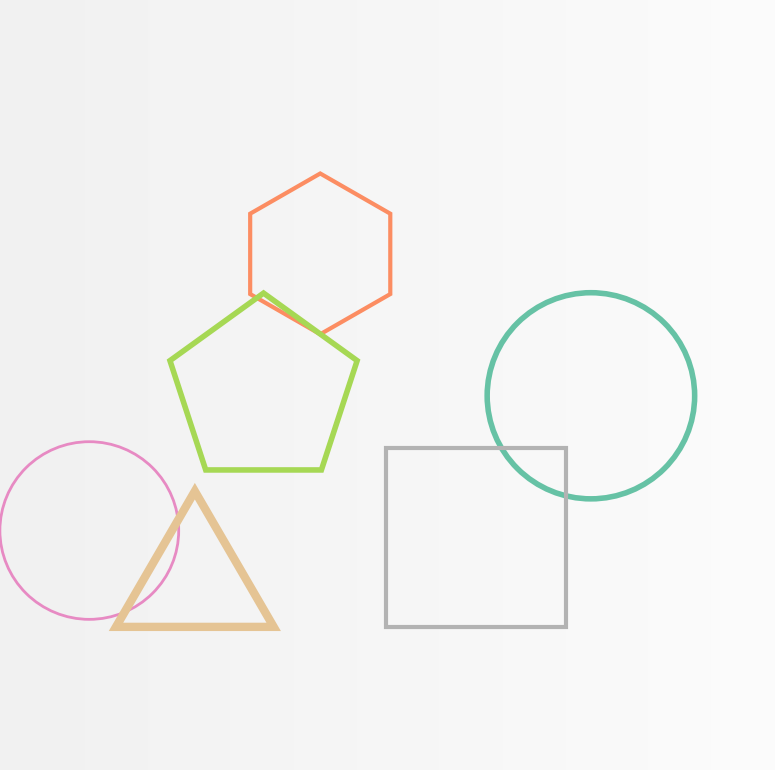[{"shape": "circle", "thickness": 2, "radius": 0.67, "center": [0.762, 0.486]}, {"shape": "hexagon", "thickness": 1.5, "radius": 0.52, "center": [0.413, 0.67]}, {"shape": "circle", "thickness": 1, "radius": 0.58, "center": [0.115, 0.311]}, {"shape": "pentagon", "thickness": 2, "radius": 0.63, "center": [0.34, 0.492]}, {"shape": "triangle", "thickness": 3, "radius": 0.59, "center": [0.251, 0.245]}, {"shape": "square", "thickness": 1.5, "radius": 0.58, "center": [0.614, 0.302]}]